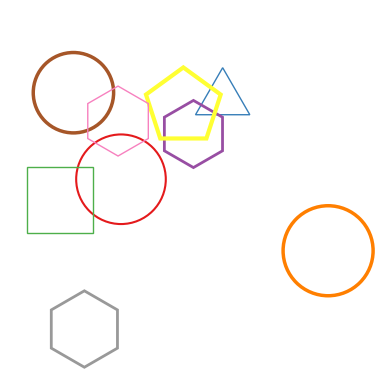[{"shape": "circle", "thickness": 1.5, "radius": 0.58, "center": [0.314, 0.534]}, {"shape": "triangle", "thickness": 1, "radius": 0.41, "center": [0.578, 0.743]}, {"shape": "square", "thickness": 1, "radius": 0.43, "center": [0.156, 0.481]}, {"shape": "hexagon", "thickness": 2, "radius": 0.44, "center": [0.502, 0.652]}, {"shape": "circle", "thickness": 2.5, "radius": 0.58, "center": [0.852, 0.349]}, {"shape": "pentagon", "thickness": 3, "radius": 0.51, "center": [0.476, 0.723]}, {"shape": "circle", "thickness": 2.5, "radius": 0.52, "center": [0.191, 0.759]}, {"shape": "hexagon", "thickness": 1, "radius": 0.45, "center": [0.307, 0.686]}, {"shape": "hexagon", "thickness": 2, "radius": 0.5, "center": [0.219, 0.145]}]